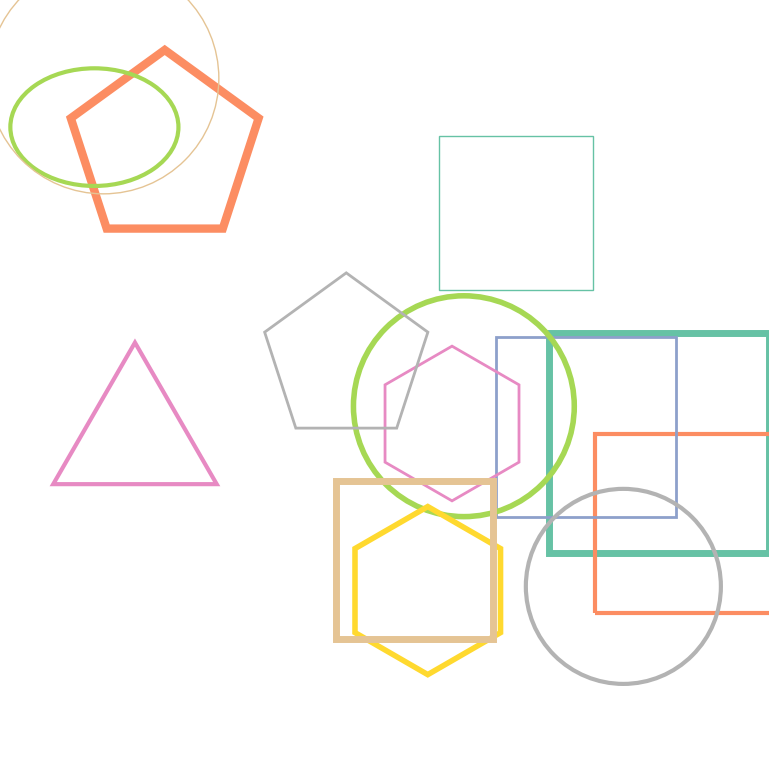[{"shape": "square", "thickness": 0.5, "radius": 0.5, "center": [0.671, 0.724]}, {"shape": "square", "thickness": 2.5, "radius": 0.71, "center": [0.856, 0.425]}, {"shape": "square", "thickness": 1.5, "radius": 0.58, "center": [0.89, 0.32]}, {"shape": "pentagon", "thickness": 3, "radius": 0.64, "center": [0.214, 0.807]}, {"shape": "square", "thickness": 1, "radius": 0.58, "center": [0.761, 0.446]}, {"shape": "hexagon", "thickness": 1, "radius": 0.5, "center": [0.587, 0.45]}, {"shape": "triangle", "thickness": 1.5, "radius": 0.61, "center": [0.175, 0.433]}, {"shape": "circle", "thickness": 2, "radius": 0.72, "center": [0.602, 0.472]}, {"shape": "oval", "thickness": 1.5, "radius": 0.55, "center": [0.123, 0.835]}, {"shape": "hexagon", "thickness": 2, "radius": 0.55, "center": [0.556, 0.233]}, {"shape": "circle", "thickness": 0.5, "radius": 0.75, "center": [0.134, 0.898]}, {"shape": "square", "thickness": 2.5, "radius": 0.51, "center": [0.539, 0.273]}, {"shape": "pentagon", "thickness": 1, "radius": 0.56, "center": [0.45, 0.534]}, {"shape": "circle", "thickness": 1.5, "radius": 0.63, "center": [0.81, 0.238]}]